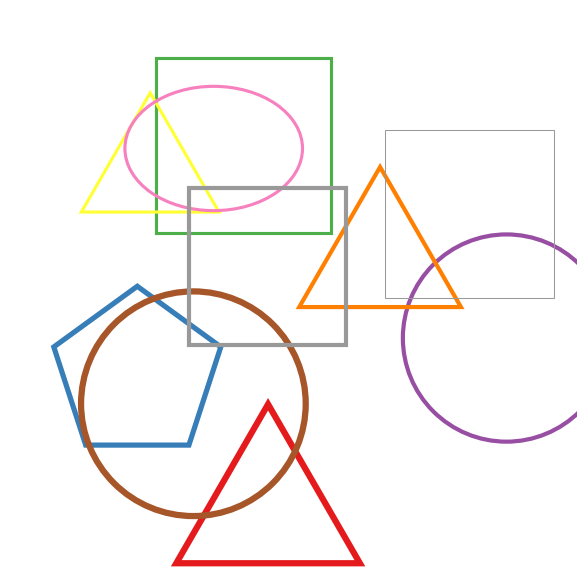[{"shape": "triangle", "thickness": 3, "radius": 0.92, "center": [0.464, 0.116]}, {"shape": "pentagon", "thickness": 2.5, "radius": 0.76, "center": [0.238, 0.351]}, {"shape": "square", "thickness": 1.5, "radius": 0.76, "center": [0.422, 0.747]}, {"shape": "circle", "thickness": 2, "radius": 0.9, "center": [0.877, 0.414]}, {"shape": "triangle", "thickness": 2, "radius": 0.81, "center": [0.658, 0.548]}, {"shape": "triangle", "thickness": 1.5, "radius": 0.69, "center": [0.26, 0.701]}, {"shape": "circle", "thickness": 3, "radius": 0.97, "center": [0.335, 0.3]}, {"shape": "oval", "thickness": 1.5, "radius": 0.77, "center": [0.37, 0.742]}, {"shape": "square", "thickness": 0.5, "radius": 0.73, "center": [0.813, 0.628]}, {"shape": "square", "thickness": 2, "radius": 0.68, "center": [0.464, 0.537]}]